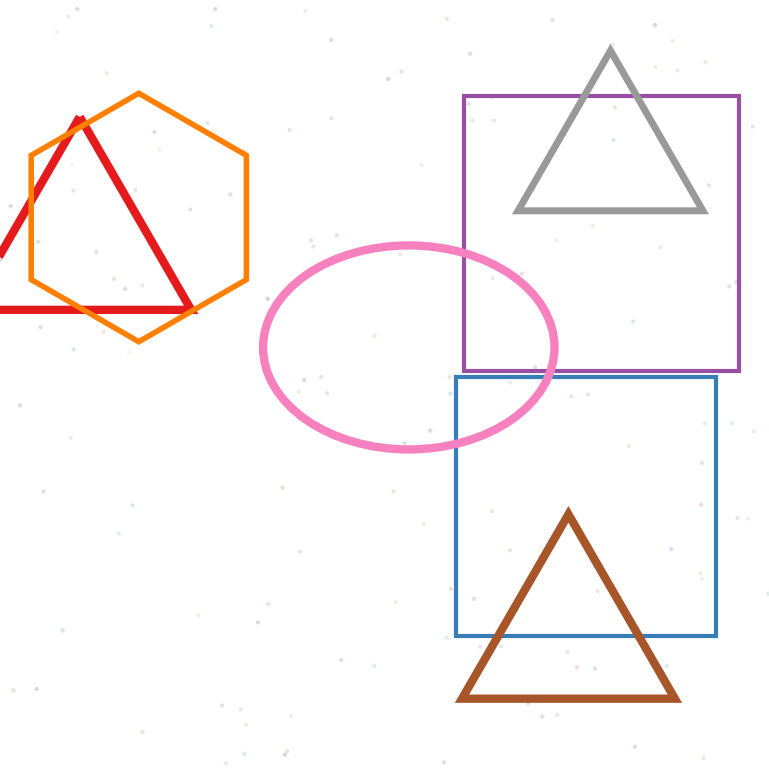[{"shape": "triangle", "thickness": 3, "radius": 0.84, "center": [0.104, 0.681]}, {"shape": "square", "thickness": 1.5, "radius": 0.84, "center": [0.761, 0.342]}, {"shape": "square", "thickness": 1.5, "radius": 0.89, "center": [0.781, 0.696]}, {"shape": "hexagon", "thickness": 2, "radius": 0.81, "center": [0.18, 0.718]}, {"shape": "triangle", "thickness": 3, "radius": 0.8, "center": [0.738, 0.172]}, {"shape": "oval", "thickness": 3, "radius": 0.95, "center": [0.531, 0.549]}, {"shape": "triangle", "thickness": 2.5, "radius": 0.69, "center": [0.793, 0.796]}]